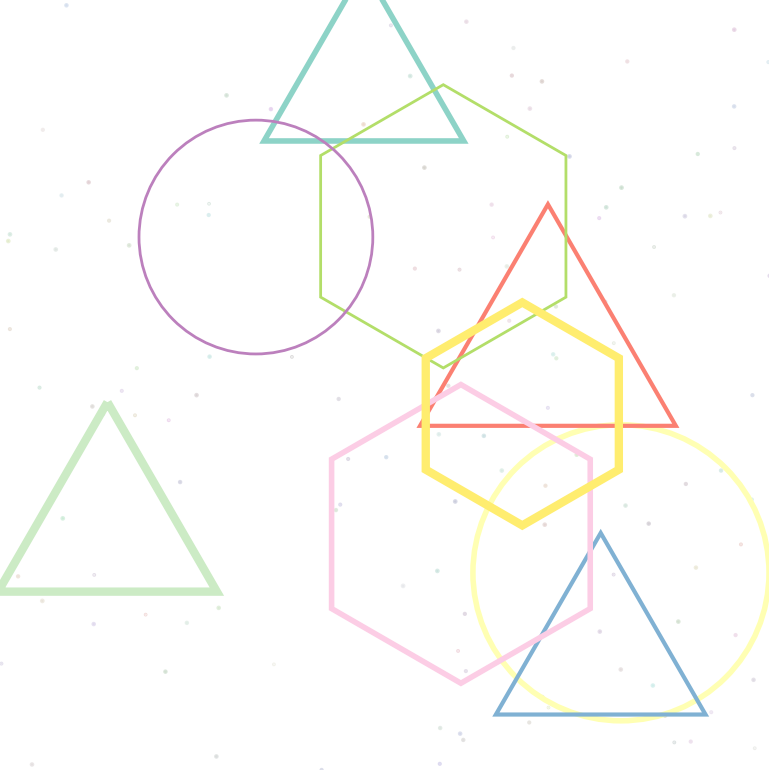[{"shape": "triangle", "thickness": 2, "radius": 0.75, "center": [0.473, 0.892]}, {"shape": "circle", "thickness": 2, "radius": 0.96, "center": [0.806, 0.256]}, {"shape": "triangle", "thickness": 1.5, "radius": 0.96, "center": [0.712, 0.543]}, {"shape": "triangle", "thickness": 1.5, "radius": 0.79, "center": [0.78, 0.151]}, {"shape": "hexagon", "thickness": 1, "radius": 0.92, "center": [0.576, 0.706]}, {"shape": "hexagon", "thickness": 2, "radius": 0.97, "center": [0.599, 0.307]}, {"shape": "circle", "thickness": 1, "radius": 0.76, "center": [0.332, 0.692]}, {"shape": "triangle", "thickness": 3, "radius": 0.82, "center": [0.14, 0.314]}, {"shape": "hexagon", "thickness": 3, "radius": 0.72, "center": [0.678, 0.462]}]